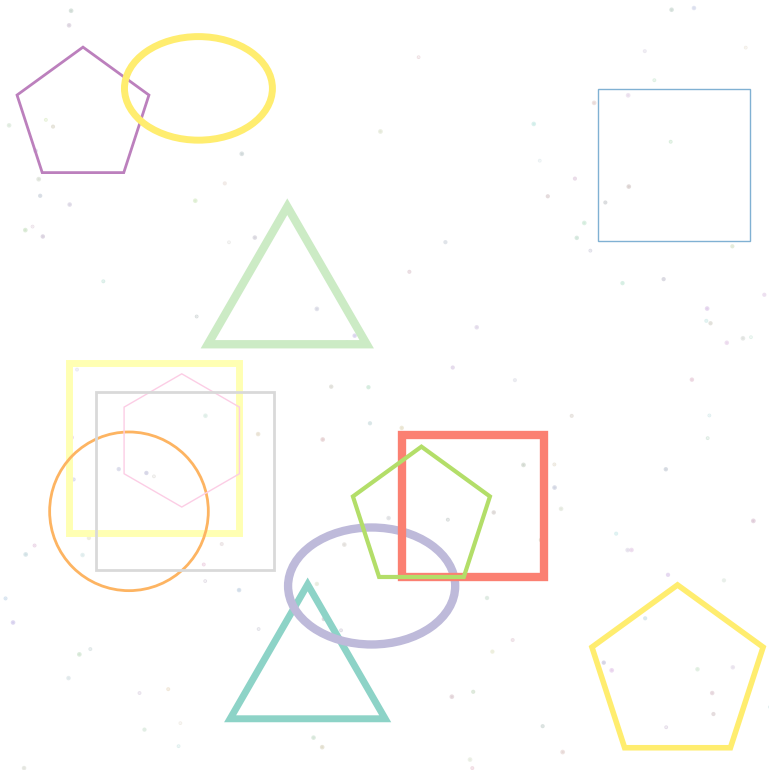[{"shape": "triangle", "thickness": 2.5, "radius": 0.58, "center": [0.4, 0.125]}, {"shape": "square", "thickness": 2.5, "radius": 0.55, "center": [0.2, 0.419]}, {"shape": "oval", "thickness": 3, "radius": 0.54, "center": [0.483, 0.239]}, {"shape": "square", "thickness": 3, "radius": 0.46, "center": [0.614, 0.343]}, {"shape": "square", "thickness": 0.5, "radius": 0.49, "center": [0.875, 0.786]}, {"shape": "circle", "thickness": 1, "radius": 0.52, "center": [0.168, 0.336]}, {"shape": "pentagon", "thickness": 1.5, "radius": 0.47, "center": [0.547, 0.326]}, {"shape": "hexagon", "thickness": 0.5, "radius": 0.43, "center": [0.236, 0.428]}, {"shape": "square", "thickness": 1, "radius": 0.58, "center": [0.24, 0.376]}, {"shape": "pentagon", "thickness": 1, "radius": 0.45, "center": [0.108, 0.849]}, {"shape": "triangle", "thickness": 3, "radius": 0.6, "center": [0.373, 0.612]}, {"shape": "pentagon", "thickness": 2, "radius": 0.58, "center": [0.88, 0.123]}, {"shape": "oval", "thickness": 2.5, "radius": 0.48, "center": [0.258, 0.885]}]